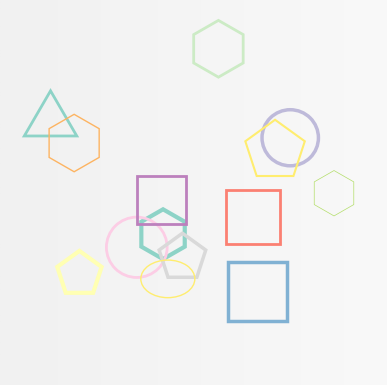[{"shape": "triangle", "thickness": 2, "radius": 0.39, "center": [0.13, 0.686]}, {"shape": "hexagon", "thickness": 3, "radius": 0.32, "center": [0.421, 0.392]}, {"shape": "pentagon", "thickness": 3, "radius": 0.3, "center": [0.205, 0.288]}, {"shape": "circle", "thickness": 2.5, "radius": 0.36, "center": [0.749, 0.642]}, {"shape": "square", "thickness": 2, "radius": 0.35, "center": [0.653, 0.435]}, {"shape": "square", "thickness": 2.5, "radius": 0.38, "center": [0.665, 0.244]}, {"shape": "hexagon", "thickness": 1, "radius": 0.37, "center": [0.191, 0.628]}, {"shape": "hexagon", "thickness": 0.5, "radius": 0.29, "center": [0.862, 0.498]}, {"shape": "circle", "thickness": 2, "radius": 0.39, "center": [0.353, 0.358]}, {"shape": "pentagon", "thickness": 2.5, "radius": 0.32, "center": [0.471, 0.331]}, {"shape": "square", "thickness": 2, "radius": 0.31, "center": [0.417, 0.48]}, {"shape": "hexagon", "thickness": 2, "radius": 0.37, "center": [0.564, 0.873]}, {"shape": "oval", "thickness": 1, "radius": 0.35, "center": [0.433, 0.276]}, {"shape": "pentagon", "thickness": 1.5, "radius": 0.4, "center": [0.71, 0.608]}]